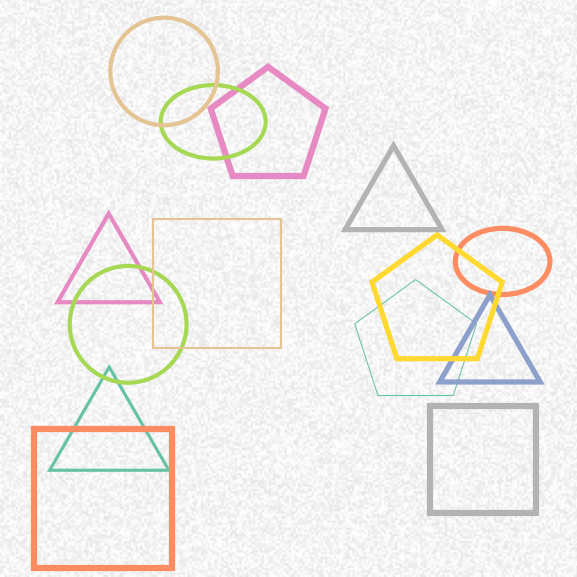[{"shape": "pentagon", "thickness": 0.5, "radius": 0.55, "center": [0.72, 0.404]}, {"shape": "triangle", "thickness": 1.5, "radius": 0.6, "center": [0.189, 0.244]}, {"shape": "square", "thickness": 3, "radius": 0.6, "center": [0.178, 0.136]}, {"shape": "oval", "thickness": 2.5, "radius": 0.41, "center": [0.87, 0.546]}, {"shape": "triangle", "thickness": 2.5, "radius": 0.5, "center": [0.848, 0.388]}, {"shape": "triangle", "thickness": 2, "radius": 0.51, "center": [0.188, 0.527]}, {"shape": "pentagon", "thickness": 3, "radius": 0.52, "center": [0.464, 0.779]}, {"shape": "circle", "thickness": 2, "radius": 0.51, "center": [0.222, 0.438]}, {"shape": "oval", "thickness": 2, "radius": 0.45, "center": [0.369, 0.788]}, {"shape": "pentagon", "thickness": 2.5, "radius": 0.59, "center": [0.757, 0.474]}, {"shape": "circle", "thickness": 2, "radius": 0.47, "center": [0.284, 0.875]}, {"shape": "square", "thickness": 1, "radius": 0.56, "center": [0.376, 0.508]}, {"shape": "triangle", "thickness": 2.5, "radius": 0.48, "center": [0.682, 0.65]}, {"shape": "square", "thickness": 3, "radius": 0.46, "center": [0.836, 0.204]}]